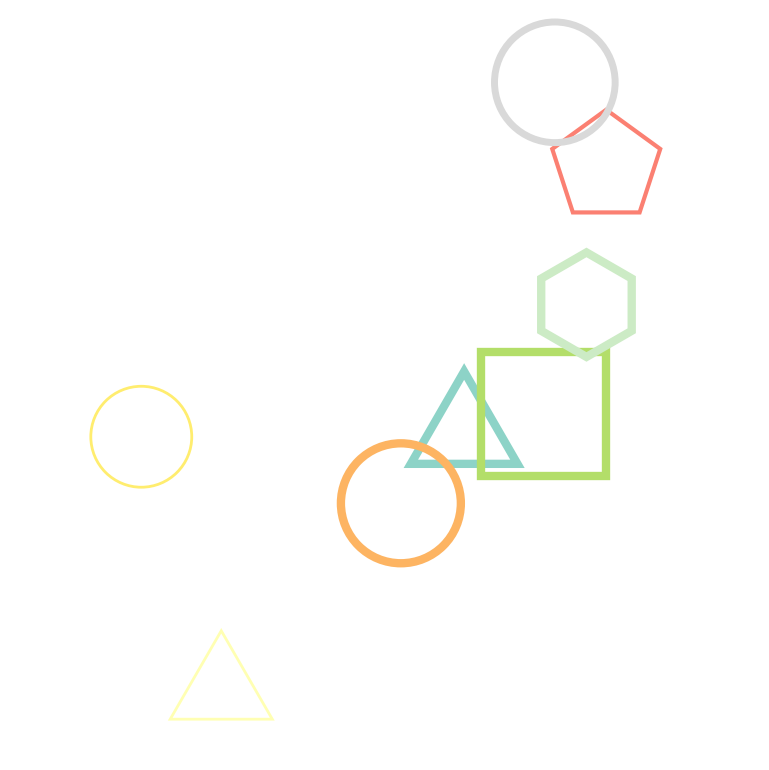[{"shape": "triangle", "thickness": 3, "radius": 0.4, "center": [0.603, 0.438]}, {"shape": "triangle", "thickness": 1, "radius": 0.38, "center": [0.287, 0.104]}, {"shape": "pentagon", "thickness": 1.5, "radius": 0.37, "center": [0.787, 0.784]}, {"shape": "circle", "thickness": 3, "radius": 0.39, "center": [0.521, 0.346]}, {"shape": "square", "thickness": 3, "radius": 0.4, "center": [0.706, 0.462]}, {"shape": "circle", "thickness": 2.5, "radius": 0.39, "center": [0.721, 0.893]}, {"shape": "hexagon", "thickness": 3, "radius": 0.34, "center": [0.762, 0.604]}, {"shape": "circle", "thickness": 1, "radius": 0.33, "center": [0.183, 0.433]}]